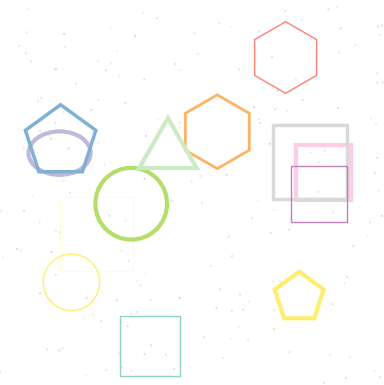[{"shape": "square", "thickness": 1, "radius": 0.39, "center": [0.39, 0.102]}, {"shape": "square", "thickness": 0.5, "radius": 0.48, "center": [0.251, 0.392]}, {"shape": "oval", "thickness": 3, "radius": 0.4, "center": [0.155, 0.602]}, {"shape": "hexagon", "thickness": 1, "radius": 0.46, "center": [0.742, 0.851]}, {"shape": "pentagon", "thickness": 2.5, "radius": 0.48, "center": [0.157, 0.632]}, {"shape": "hexagon", "thickness": 2, "radius": 0.48, "center": [0.564, 0.658]}, {"shape": "circle", "thickness": 3, "radius": 0.47, "center": [0.341, 0.471]}, {"shape": "square", "thickness": 3, "radius": 0.36, "center": [0.84, 0.551]}, {"shape": "square", "thickness": 2.5, "radius": 0.48, "center": [0.806, 0.578]}, {"shape": "square", "thickness": 1, "radius": 0.36, "center": [0.829, 0.496]}, {"shape": "triangle", "thickness": 3, "radius": 0.43, "center": [0.436, 0.607]}, {"shape": "circle", "thickness": 1, "radius": 0.37, "center": [0.186, 0.267]}, {"shape": "pentagon", "thickness": 3, "radius": 0.33, "center": [0.777, 0.227]}]